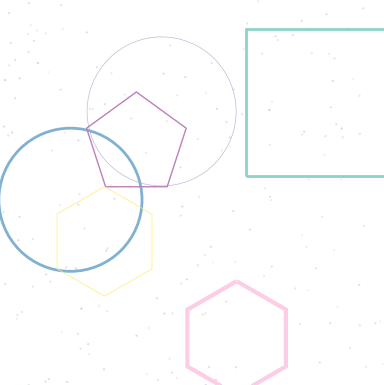[{"shape": "square", "thickness": 2, "radius": 0.95, "center": [0.83, 0.734]}, {"shape": "circle", "thickness": 0.5, "radius": 0.97, "center": [0.42, 0.711]}, {"shape": "circle", "thickness": 2, "radius": 0.93, "center": [0.183, 0.481]}, {"shape": "hexagon", "thickness": 3, "radius": 0.74, "center": [0.615, 0.122]}, {"shape": "pentagon", "thickness": 1, "radius": 0.68, "center": [0.354, 0.625]}, {"shape": "hexagon", "thickness": 0.5, "radius": 0.71, "center": [0.272, 0.373]}]